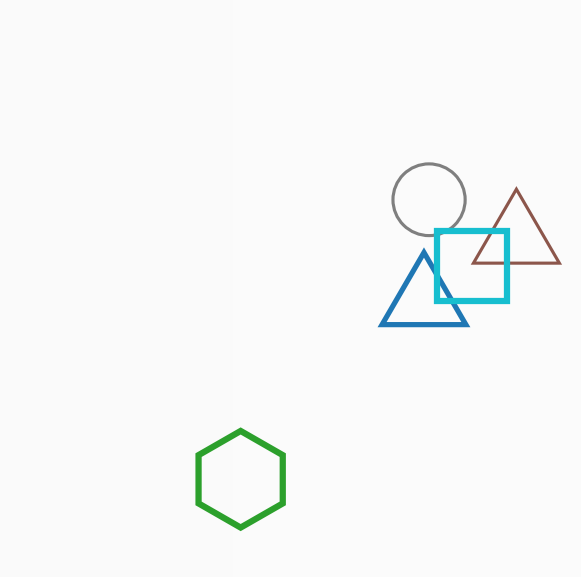[{"shape": "triangle", "thickness": 2.5, "radius": 0.42, "center": [0.729, 0.479]}, {"shape": "hexagon", "thickness": 3, "radius": 0.42, "center": [0.414, 0.169]}, {"shape": "triangle", "thickness": 1.5, "radius": 0.43, "center": [0.888, 0.586]}, {"shape": "circle", "thickness": 1.5, "radius": 0.31, "center": [0.738, 0.653]}, {"shape": "square", "thickness": 3, "radius": 0.3, "center": [0.812, 0.539]}]